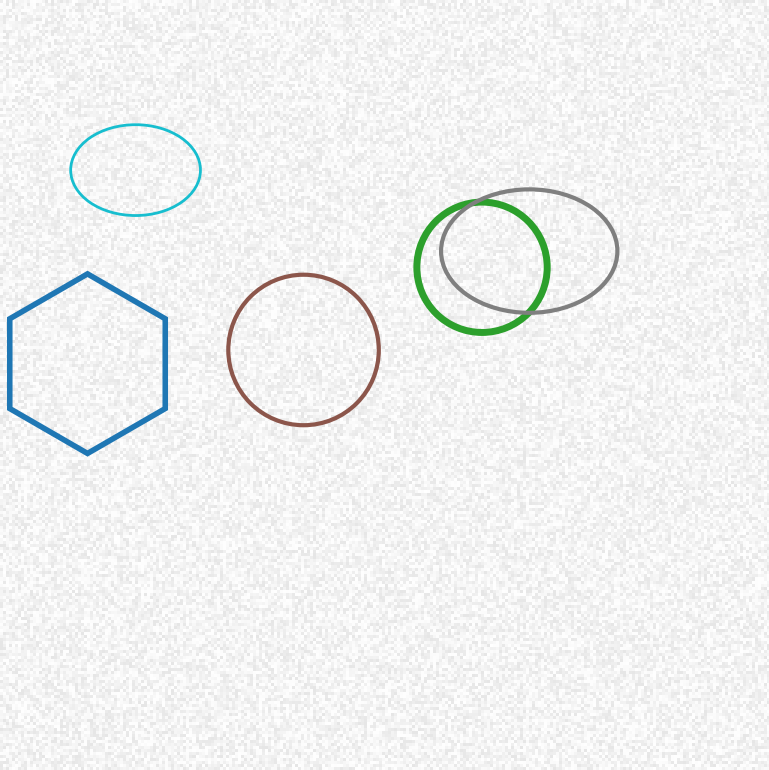[{"shape": "hexagon", "thickness": 2, "radius": 0.58, "center": [0.114, 0.528]}, {"shape": "circle", "thickness": 2.5, "radius": 0.42, "center": [0.626, 0.653]}, {"shape": "circle", "thickness": 1.5, "radius": 0.49, "center": [0.394, 0.545]}, {"shape": "oval", "thickness": 1.5, "radius": 0.57, "center": [0.687, 0.674]}, {"shape": "oval", "thickness": 1, "radius": 0.42, "center": [0.176, 0.779]}]